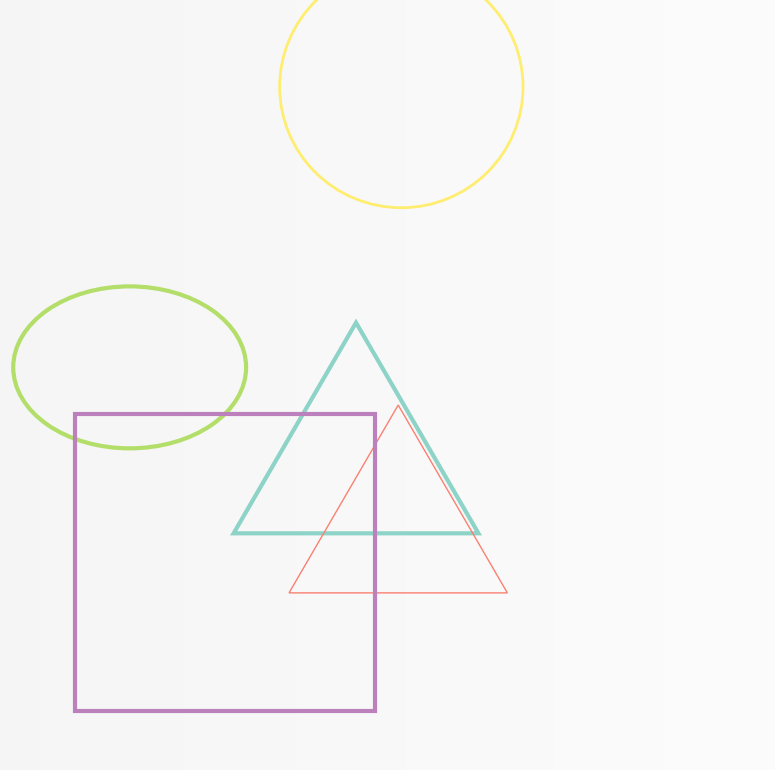[{"shape": "triangle", "thickness": 1.5, "radius": 0.91, "center": [0.459, 0.399]}, {"shape": "triangle", "thickness": 0.5, "radius": 0.81, "center": [0.514, 0.311]}, {"shape": "oval", "thickness": 1.5, "radius": 0.75, "center": [0.167, 0.523]}, {"shape": "square", "thickness": 1.5, "radius": 0.97, "center": [0.29, 0.27]}, {"shape": "circle", "thickness": 1, "radius": 0.79, "center": [0.518, 0.887]}]